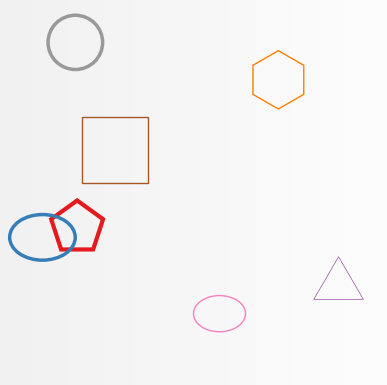[{"shape": "pentagon", "thickness": 3, "radius": 0.35, "center": [0.199, 0.409]}, {"shape": "oval", "thickness": 2.5, "radius": 0.42, "center": [0.11, 0.383]}, {"shape": "triangle", "thickness": 0.5, "radius": 0.37, "center": [0.874, 0.259]}, {"shape": "hexagon", "thickness": 1, "radius": 0.38, "center": [0.718, 0.793]}, {"shape": "square", "thickness": 1, "radius": 0.43, "center": [0.297, 0.61]}, {"shape": "oval", "thickness": 1, "radius": 0.34, "center": [0.566, 0.185]}, {"shape": "circle", "thickness": 2.5, "radius": 0.35, "center": [0.194, 0.89]}]